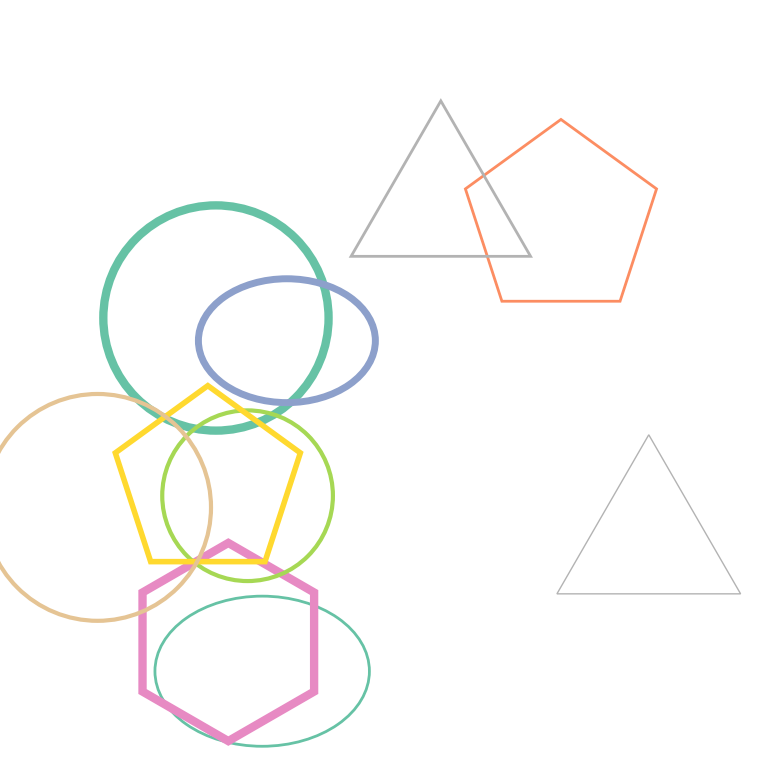[{"shape": "circle", "thickness": 3, "radius": 0.73, "center": [0.28, 0.587]}, {"shape": "oval", "thickness": 1, "radius": 0.7, "center": [0.34, 0.128]}, {"shape": "pentagon", "thickness": 1, "radius": 0.65, "center": [0.729, 0.714]}, {"shape": "oval", "thickness": 2.5, "radius": 0.57, "center": [0.373, 0.558]}, {"shape": "hexagon", "thickness": 3, "radius": 0.64, "center": [0.297, 0.166]}, {"shape": "circle", "thickness": 1.5, "radius": 0.55, "center": [0.322, 0.356]}, {"shape": "pentagon", "thickness": 2, "radius": 0.63, "center": [0.27, 0.373]}, {"shape": "circle", "thickness": 1.5, "radius": 0.74, "center": [0.127, 0.341]}, {"shape": "triangle", "thickness": 0.5, "radius": 0.69, "center": [0.843, 0.298]}, {"shape": "triangle", "thickness": 1, "radius": 0.67, "center": [0.573, 0.734]}]